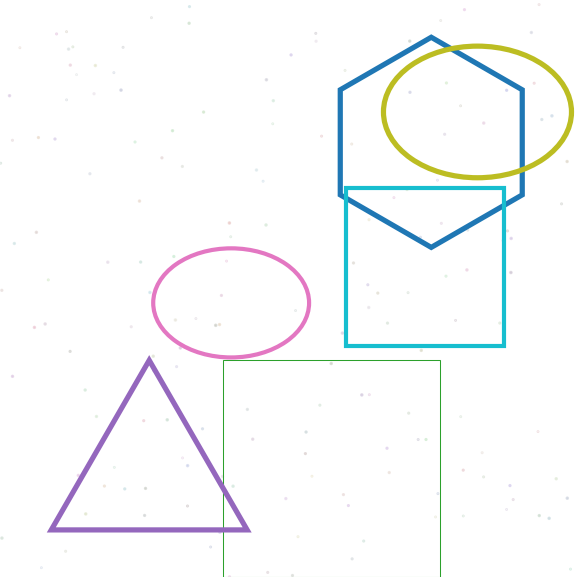[{"shape": "hexagon", "thickness": 2.5, "radius": 0.91, "center": [0.747, 0.753]}, {"shape": "square", "thickness": 0.5, "radius": 0.94, "center": [0.575, 0.188]}, {"shape": "triangle", "thickness": 2.5, "radius": 0.98, "center": [0.258, 0.179]}, {"shape": "oval", "thickness": 2, "radius": 0.67, "center": [0.4, 0.475]}, {"shape": "oval", "thickness": 2.5, "radius": 0.81, "center": [0.827, 0.805]}, {"shape": "square", "thickness": 2, "radius": 0.68, "center": [0.736, 0.537]}]